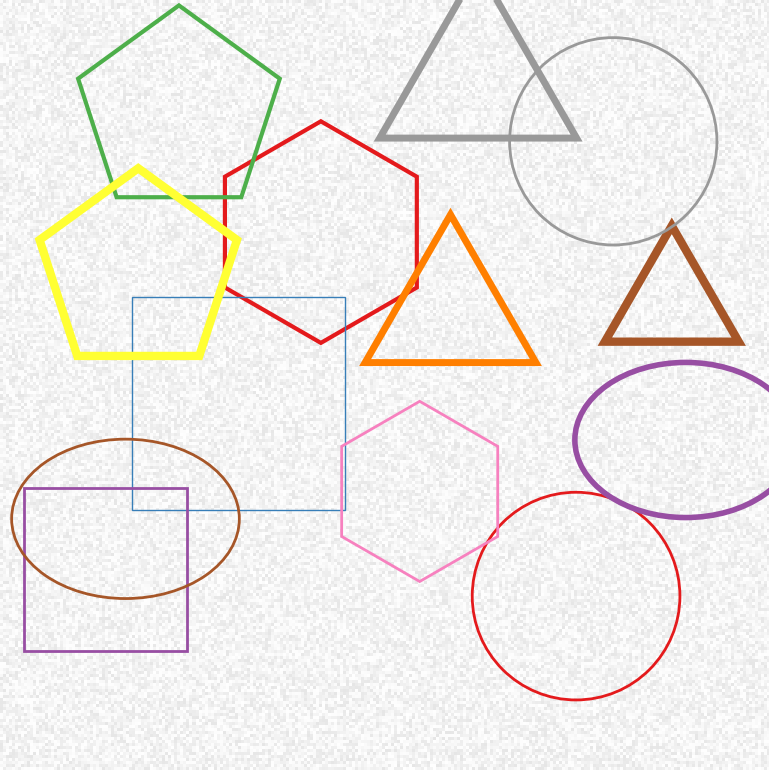[{"shape": "hexagon", "thickness": 1.5, "radius": 0.72, "center": [0.417, 0.699]}, {"shape": "circle", "thickness": 1, "radius": 0.67, "center": [0.748, 0.226]}, {"shape": "square", "thickness": 0.5, "radius": 0.69, "center": [0.31, 0.476]}, {"shape": "pentagon", "thickness": 1.5, "radius": 0.69, "center": [0.232, 0.855]}, {"shape": "square", "thickness": 1, "radius": 0.53, "center": [0.137, 0.26]}, {"shape": "oval", "thickness": 2, "radius": 0.72, "center": [0.89, 0.429]}, {"shape": "triangle", "thickness": 2.5, "radius": 0.64, "center": [0.585, 0.593]}, {"shape": "pentagon", "thickness": 3, "radius": 0.67, "center": [0.18, 0.647]}, {"shape": "oval", "thickness": 1, "radius": 0.74, "center": [0.163, 0.326]}, {"shape": "triangle", "thickness": 3, "radius": 0.5, "center": [0.872, 0.606]}, {"shape": "hexagon", "thickness": 1, "radius": 0.59, "center": [0.545, 0.362]}, {"shape": "triangle", "thickness": 2.5, "radius": 0.74, "center": [0.621, 0.894]}, {"shape": "circle", "thickness": 1, "radius": 0.67, "center": [0.796, 0.816]}]